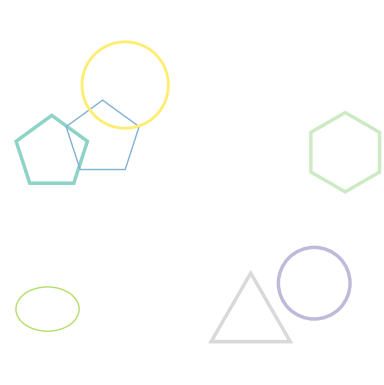[{"shape": "pentagon", "thickness": 2.5, "radius": 0.49, "center": [0.134, 0.603]}, {"shape": "circle", "thickness": 2.5, "radius": 0.47, "center": [0.816, 0.264]}, {"shape": "pentagon", "thickness": 1, "radius": 0.5, "center": [0.267, 0.64]}, {"shape": "oval", "thickness": 1, "radius": 0.41, "center": [0.123, 0.197]}, {"shape": "triangle", "thickness": 2.5, "radius": 0.59, "center": [0.651, 0.172]}, {"shape": "hexagon", "thickness": 2.5, "radius": 0.52, "center": [0.897, 0.605]}, {"shape": "circle", "thickness": 2, "radius": 0.56, "center": [0.325, 0.779]}]